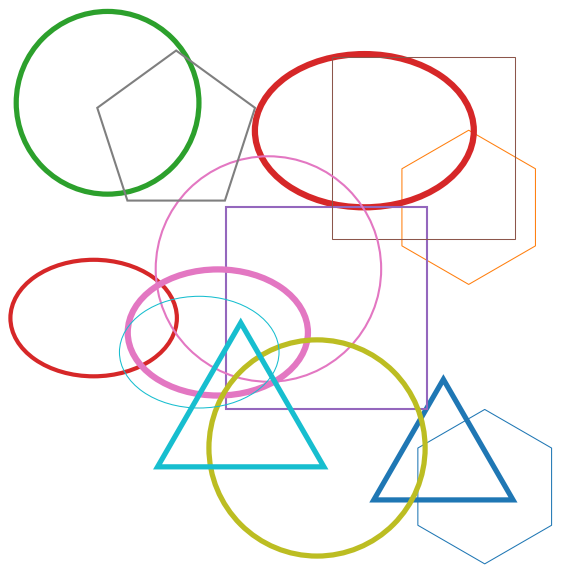[{"shape": "hexagon", "thickness": 0.5, "radius": 0.67, "center": [0.839, 0.156]}, {"shape": "triangle", "thickness": 2.5, "radius": 0.7, "center": [0.768, 0.203]}, {"shape": "hexagon", "thickness": 0.5, "radius": 0.67, "center": [0.812, 0.64]}, {"shape": "circle", "thickness": 2.5, "radius": 0.79, "center": [0.186, 0.821]}, {"shape": "oval", "thickness": 3, "radius": 0.95, "center": [0.631, 0.773]}, {"shape": "oval", "thickness": 2, "radius": 0.72, "center": [0.162, 0.448]}, {"shape": "square", "thickness": 1, "radius": 0.87, "center": [0.565, 0.466]}, {"shape": "square", "thickness": 0.5, "radius": 0.79, "center": [0.734, 0.743]}, {"shape": "circle", "thickness": 1, "radius": 0.98, "center": [0.465, 0.533]}, {"shape": "oval", "thickness": 3, "radius": 0.78, "center": [0.377, 0.423]}, {"shape": "pentagon", "thickness": 1, "radius": 0.72, "center": [0.305, 0.768]}, {"shape": "circle", "thickness": 2.5, "radius": 0.94, "center": [0.549, 0.223]}, {"shape": "oval", "thickness": 0.5, "radius": 0.69, "center": [0.345, 0.389]}, {"shape": "triangle", "thickness": 2.5, "radius": 0.83, "center": [0.417, 0.274]}]